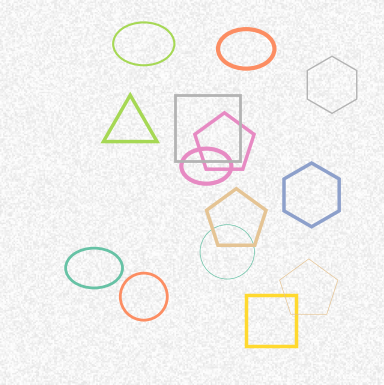[{"shape": "oval", "thickness": 2, "radius": 0.37, "center": [0.244, 0.304]}, {"shape": "circle", "thickness": 0.5, "radius": 0.35, "center": [0.59, 0.346]}, {"shape": "circle", "thickness": 2, "radius": 0.31, "center": [0.373, 0.229]}, {"shape": "oval", "thickness": 3, "radius": 0.37, "center": [0.64, 0.873]}, {"shape": "hexagon", "thickness": 2.5, "radius": 0.41, "center": [0.809, 0.494]}, {"shape": "oval", "thickness": 3, "radius": 0.33, "center": [0.536, 0.568]}, {"shape": "pentagon", "thickness": 2.5, "radius": 0.4, "center": [0.583, 0.626]}, {"shape": "triangle", "thickness": 2.5, "radius": 0.4, "center": [0.338, 0.672]}, {"shape": "oval", "thickness": 1.5, "radius": 0.4, "center": [0.373, 0.886]}, {"shape": "square", "thickness": 2.5, "radius": 0.33, "center": [0.703, 0.167]}, {"shape": "pentagon", "thickness": 0.5, "radius": 0.4, "center": [0.802, 0.248]}, {"shape": "pentagon", "thickness": 2.5, "radius": 0.41, "center": [0.614, 0.429]}, {"shape": "hexagon", "thickness": 1, "radius": 0.37, "center": [0.862, 0.78]}, {"shape": "square", "thickness": 2, "radius": 0.42, "center": [0.538, 0.668]}]